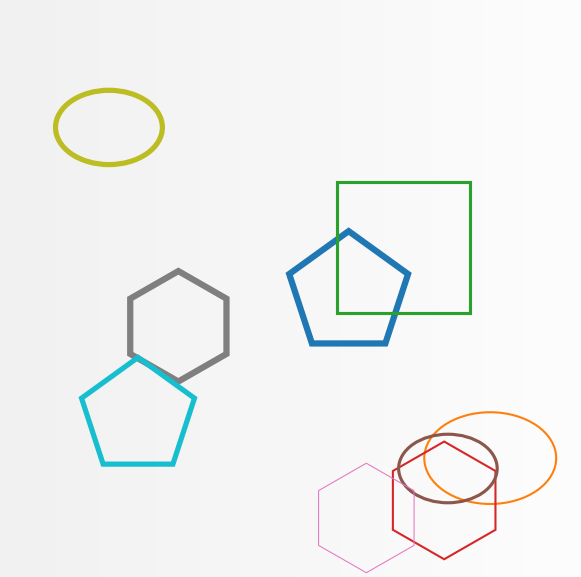[{"shape": "pentagon", "thickness": 3, "radius": 0.54, "center": [0.6, 0.491]}, {"shape": "oval", "thickness": 1, "radius": 0.57, "center": [0.843, 0.206]}, {"shape": "square", "thickness": 1.5, "radius": 0.57, "center": [0.695, 0.571]}, {"shape": "hexagon", "thickness": 1, "radius": 0.51, "center": [0.764, 0.133]}, {"shape": "oval", "thickness": 1.5, "radius": 0.42, "center": [0.771, 0.188]}, {"shape": "hexagon", "thickness": 0.5, "radius": 0.47, "center": [0.63, 0.102]}, {"shape": "hexagon", "thickness": 3, "radius": 0.48, "center": [0.307, 0.434]}, {"shape": "oval", "thickness": 2.5, "radius": 0.46, "center": [0.187, 0.778]}, {"shape": "pentagon", "thickness": 2.5, "radius": 0.51, "center": [0.237, 0.278]}]